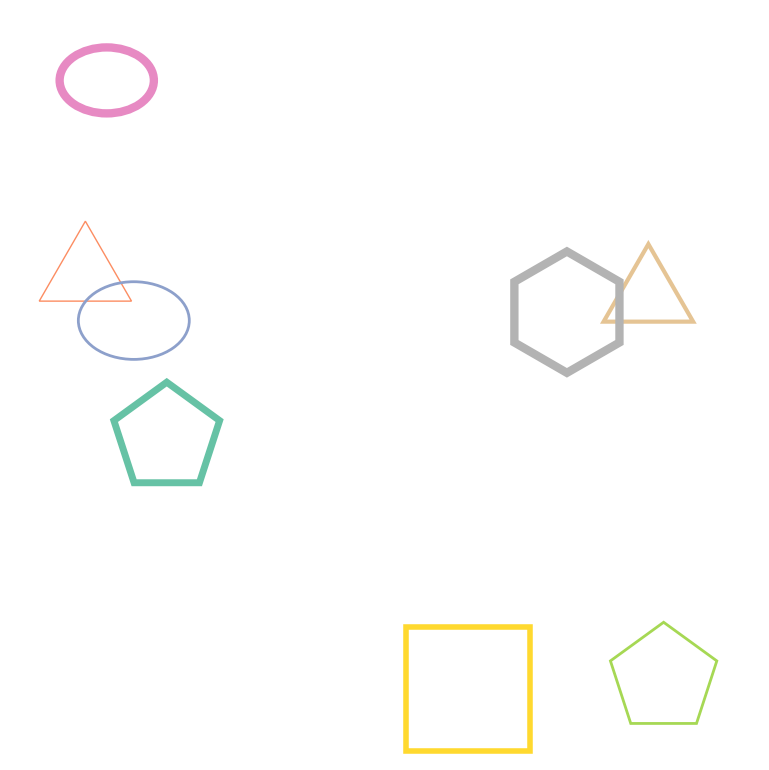[{"shape": "pentagon", "thickness": 2.5, "radius": 0.36, "center": [0.217, 0.431]}, {"shape": "triangle", "thickness": 0.5, "radius": 0.35, "center": [0.111, 0.644]}, {"shape": "oval", "thickness": 1, "radius": 0.36, "center": [0.174, 0.584]}, {"shape": "oval", "thickness": 3, "radius": 0.31, "center": [0.139, 0.896]}, {"shape": "pentagon", "thickness": 1, "radius": 0.36, "center": [0.862, 0.119]}, {"shape": "square", "thickness": 2, "radius": 0.4, "center": [0.608, 0.105]}, {"shape": "triangle", "thickness": 1.5, "radius": 0.34, "center": [0.842, 0.616]}, {"shape": "hexagon", "thickness": 3, "radius": 0.39, "center": [0.736, 0.595]}]